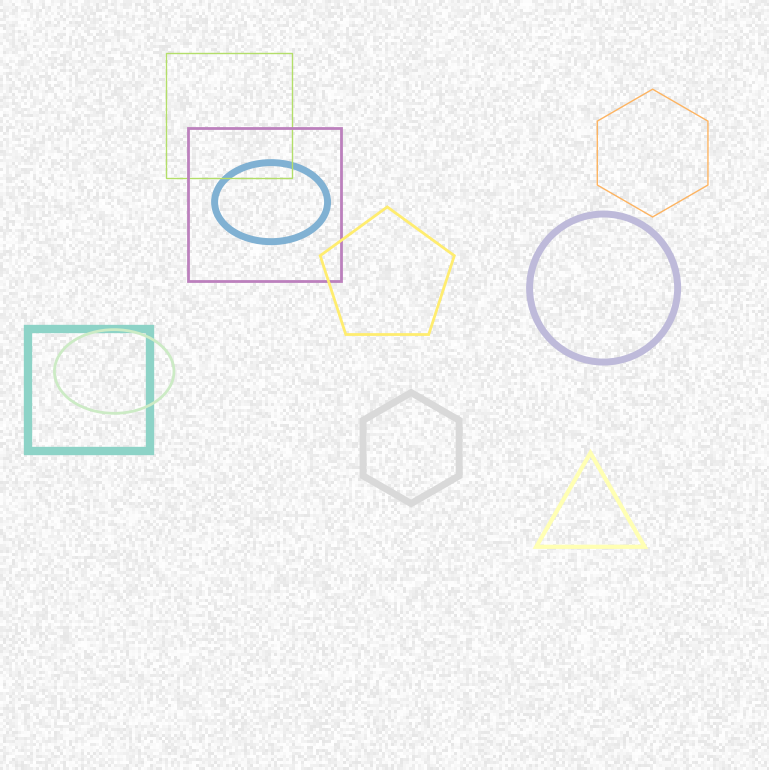[{"shape": "square", "thickness": 3, "radius": 0.4, "center": [0.116, 0.494]}, {"shape": "triangle", "thickness": 1.5, "radius": 0.41, "center": [0.767, 0.331]}, {"shape": "circle", "thickness": 2.5, "radius": 0.48, "center": [0.784, 0.626]}, {"shape": "oval", "thickness": 2.5, "radius": 0.37, "center": [0.352, 0.737]}, {"shape": "hexagon", "thickness": 0.5, "radius": 0.41, "center": [0.848, 0.801]}, {"shape": "square", "thickness": 0.5, "radius": 0.41, "center": [0.297, 0.85]}, {"shape": "hexagon", "thickness": 2.5, "radius": 0.36, "center": [0.534, 0.418]}, {"shape": "square", "thickness": 1, "radius": 0.5, "center": [0.344, 0.735]}, {"shape": "oval", "thickness": 1, "radius": 0.39, "center": [0.148, 0.518]}, {"shape": "pentagon", "thickness": 1, "radius": 0.46, "center": [0.503, 0.64]}]